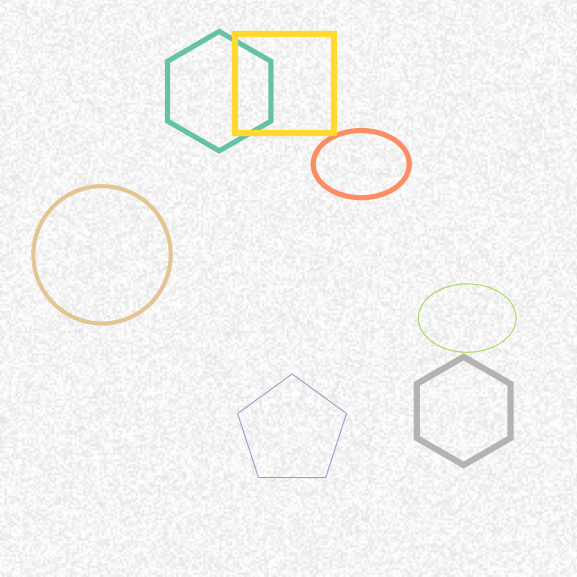[{"shape": "hexagon", "thickness": 2.5, "radius": 0.52, "center": [0.38, 0.841]}, {"shape": "oval", "thickness": 2.5, "radius": 0.42, "center": [0.626, 0.715]}, {"shape": "pentagon", "thickness": 0.5, "radius": 0.5, "center": [0.506, 0.252]}, {"shape": "oval", "thickness": 0.5, "radius": 0.42, "center": [0.809, 0.448]}, {"shape": "square", "thickness": 3, "radius": 0.43, "center": [0.493, 0.855]}, {"shape": "circle", "thickness": 2, "radius": 0.59, "center": [0.177, 0.558]}, {"shape": "hexagon", "thickness": 3, "radius": 0.47, "center": [0.803, 0.288]}]